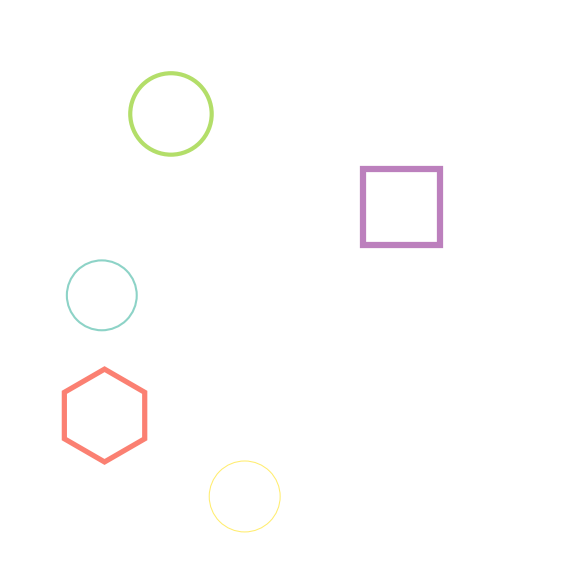[{"shape": "circle", "thickness": 1, "radius": 0.3, "center": [0.176, 0.488]}, {"shape": "hexagon", "thickness": 2.5, "radius": 0.4, "center": [0.181, 0.28]}, {"shape": "circle", "thickness": 2, "radius": 0.35, "center": [0.296, 0.802]}, {"shape": "square", "thickness": 3, "radius": 0.33, "center": [0.695, 0.64]}, {"shape": "circle", "thickness": 0.5, "radius": 0.31, "center": [0.424, 0.139]}]